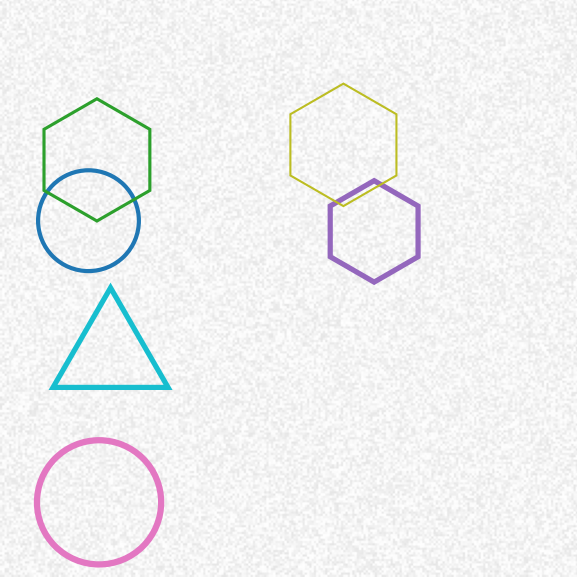[{"shape": "circle", "thickness": 2, "radius": 0.44, "center": [0.153, 0.617]}, {"shape": "hexagon", "thickness": 1.5, "radius": 0.53, "center": [0.168, 0.722]}, {"shape": "hexagon", "thickness": 2.5, "radius": 0.44, "center": [0.648, 0.598]}, {"shape": "circle", "thickness": 3, "radius": 0.54, "center": [0.172, 0.129]}, {"shape": "hexagon", "thickness": 1, "radius": 0.53, "center": [0.595, 0.748]}, {"shape": "triangle", "thickness": 2.5, "radius": 0.57, "center": [0.191, 0.386]}]